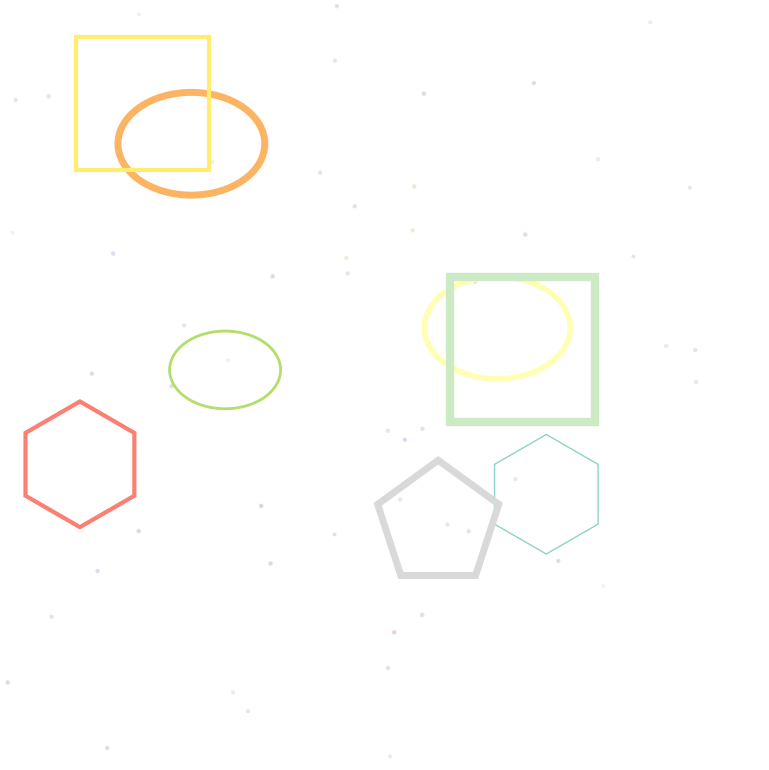[{"shape": "hexagon", "thickness": 0.5, "radius": 0.39, "center": [0.709, 0.358]}, {"shape": "oval", "thickness": 2, "radius": 0.47, "center": [0.646, 0.574]}, {"shape": "hexagon", "thickness": 1.5, "radius": 0.41, "center": [0.104, 0.397]}, {"shape": "oval", "thickness": 2.5, "radius": 0.48, "center": [0.249, 0.813]}, {"shape": "oval", "thickness": 1, "radius": 0.36, "center": [0.292, 0.52]}, {"shape": "pentagon", "thickness": 2.5, "radius": 0.41, "center": [0.569, 0.32]}, {"shape": "square", "thickness": 3, "radius": 0.47, "center": [0.678, 0.546]}, {"shape": "square", "thickness": 1.5, "radius": 0.43, "center": [0.185, 0.866]}]